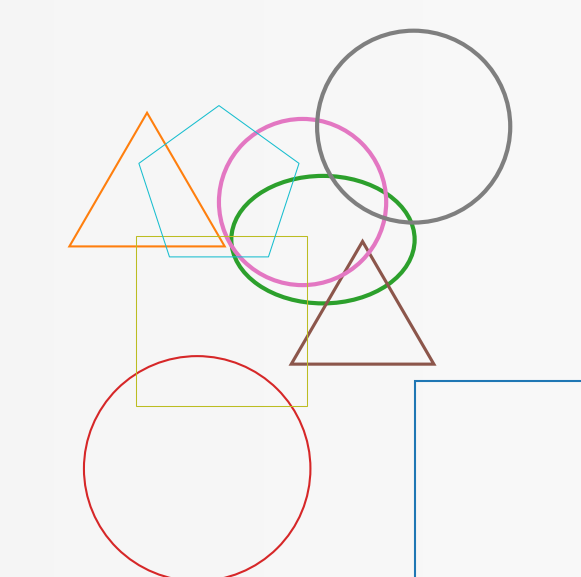[{"shape": "square", "thickness": 1, "radius": 0.89, "center": [0.891, 0.162]}, {"shape": "triangle", "thickness": 1, "radius": 0.77, "center": [0.253, 0.65]}, {"shape": "oval", "thickness": 2, "radius": 0.79, "center": [0.556, 0.584]}, {"shape": "circle", "thickness": 1, "radius": 0.97, "center": [0.339, 0.188]}, {"shape": "triangle", "thickness": 1.5, "radius": 0.71, "center": [0.624, 0.439]}, {"shape": "circle", "thickness": 2, "radius": 0.72, "center": [0.521, 0.649]}, {"shape": "circle", "thickness": 2, "radius": 0.83, "center": [0.712, 0.78]}, {"shape": "square", "thickness": 0.5, "radius": 0.74, "center": [0.381, 0.443]}, {"shape": "pentagon", "thickness": 0.5, "radius": 0.72, "center": [0.377, 0.671]}]